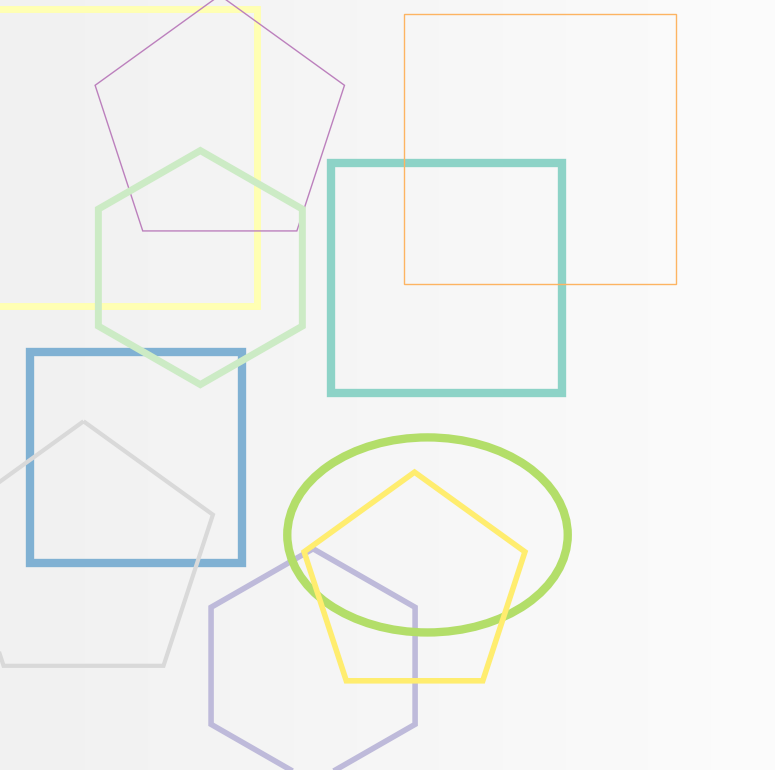[{"shape": "square", "thickness": 3, "radius": 0.74, "center": [0.576, 0.639]}, {"shape": "square", "thickness": 2.5, "radius": 0.96, "center": [0.139, 0.795]}, {"shape": "hexagon", "thickness": 2, "radius": 0.76, "center": [0.404, 0.135]}, {"shape": "square", "thickness": 3, "radius": 0.69, "center": [0.176, 0.405]}, {"shape": "square", "thickness": 0.5, "radius": 0.88, "center": [0.697, 0.807]}, {"shape": "oval", "thickness": 3, "radius": 0.9, "center": [0.552, 0.305]}, {"shape": "pentagon", "thickness": 1.5, "radius": 0.88, "center": [0.108, 0.277]}, {"shape": "pentagon", "thickness": 0.5, "radius": 0.85, "center": [0.284, 0.837]}, {"shape": "hexagon", "thickness": 2.5, "radius": 0.76, "center": [0.259, 0.652]}, {"shape": "pentagon", "thickness": 2, "radius": 0.75, "center": [0.535, 0.237]}]